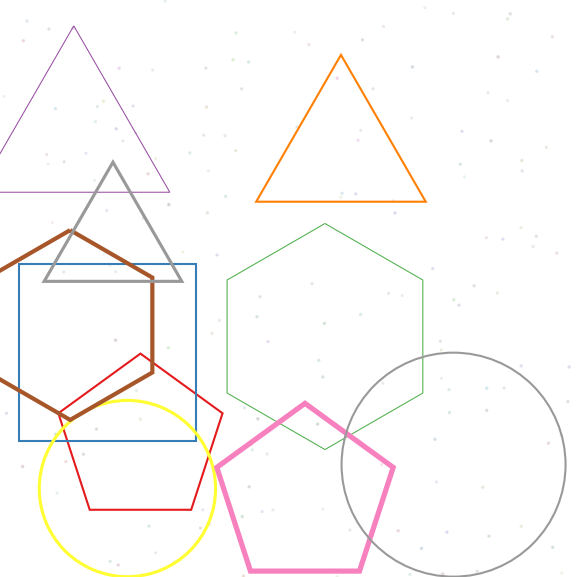[{"shape": "pentagon", "thickness": 1, "radius": 0.75, "center": [0.243, 0.237]}, {"shape": "square", "thickness": 1, "radius": 0.77, "center": [0.186, 0.388]}, {"shape": "hexagon", "thickness": 0.5, "radius": 0.98, "center": [0.563, 0.416]}, {"shape": "triangle", "thickness": 0.5, "radius": 0.96, "center": [0.128, 0.762]}, {"shape": "triangle", "thickness": 1, "radius": 0.85, "center": [0.59, 0.735]}, {"shape": "circle", "thickness": 1.5, "radius": 0.76, "center": [0.221, 0.153]}, {"shape": "hexagon", "thickness": 2, "radius": 0.82, "center": [0.121, 0.436]}, {"shape": "pentagon", "thickness": 2.5, "radius": 0.8, "center": [0.528, 0.14]}, {"shape": "circle", "thickness": 1, "radius": 0.97, "center": [0.785, 0.195]}, {"shape": "triangle", "thickness": 1.5, "radius": 0.69, "center": [0.196, 0.581]}]